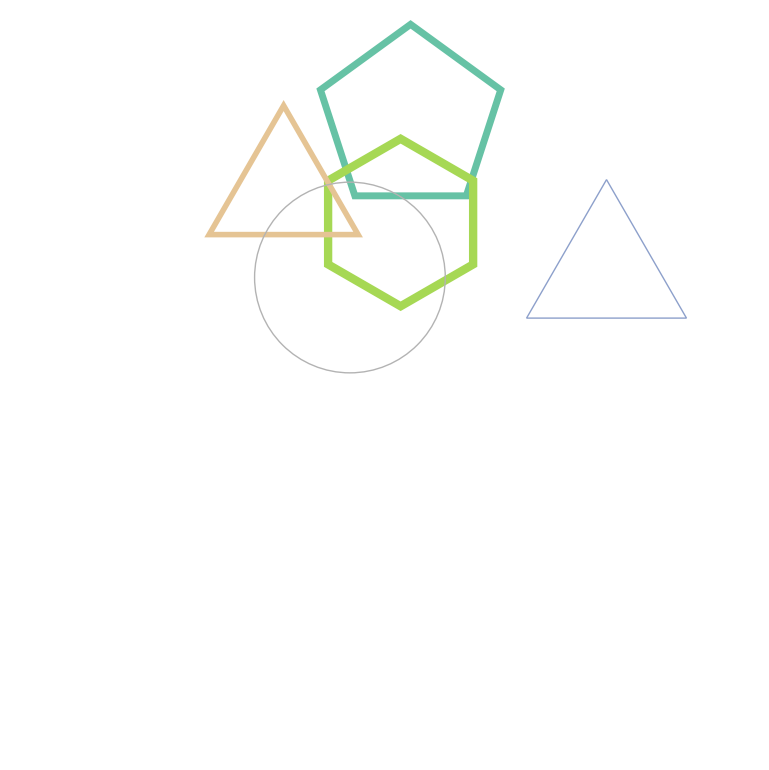[{"shape": "pentagon", "thickness": 2.5, "radius": 0.62, "center": [0.533, 0.845]}, {"shape": "triangle", "thickness": 0.5, "radius": 0.6, "center": [0.788, 0.647]}, {"shape": "hexagon", "thickness": 3, "radius": 0.54, "center": [0.52, 0.711]}, {"shape": "triangle", "thickness": 2, "radius": 0.56, "center": [0.368, 0.751]}, {"shape": "circle", "thickness": 0.5, "radius": 0.62, "center": [0.454, 0.64]}]